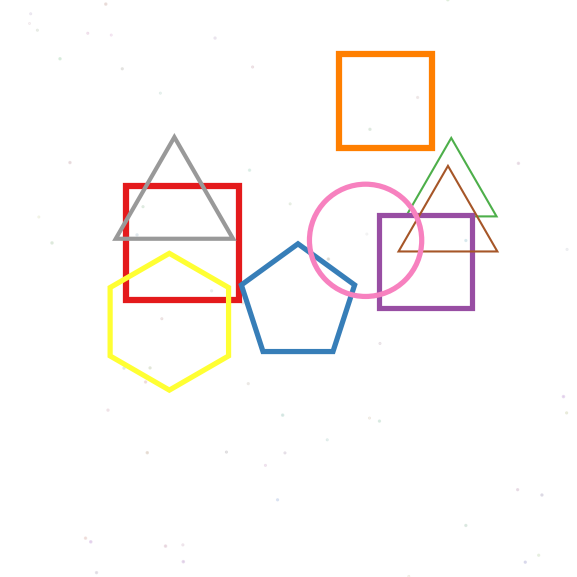[{"shape": "square", "thickness": 3, "radius": 0.49, "center": [0.317, 0.578]}, {"shape": "pentagon", "thickness": 2.5, "radius": 0.52, "center": [0.516, 0.474]}, {"shape": "triangle", "thickness": 1, "radius": 0.45, "center": [0.781, 0.67]}, {"shape": "square", "thickness": 2.5, "radius": 0.4, "center": [0.737, 0.546]}, {"shape": "square", "thickness": 3, "radius": 0.41, "center": [0.667, 0.824]}, {"shape": "hexagon", "thickness": 2.5, "radius": 0.59, "center": [0.293, 0.442]}, {"shape": "triangle", "thickness": 1, "radius": 0.49, "center": [0.776, 0.613]}, {"shape": "circle", "thickness": 2.5, "radius": 0.49, "center": [0.633, 0.583]}, {"shape": "triangle", "thickness": 2, "radius": 0.59, "center": [0.302, 0.644]}]